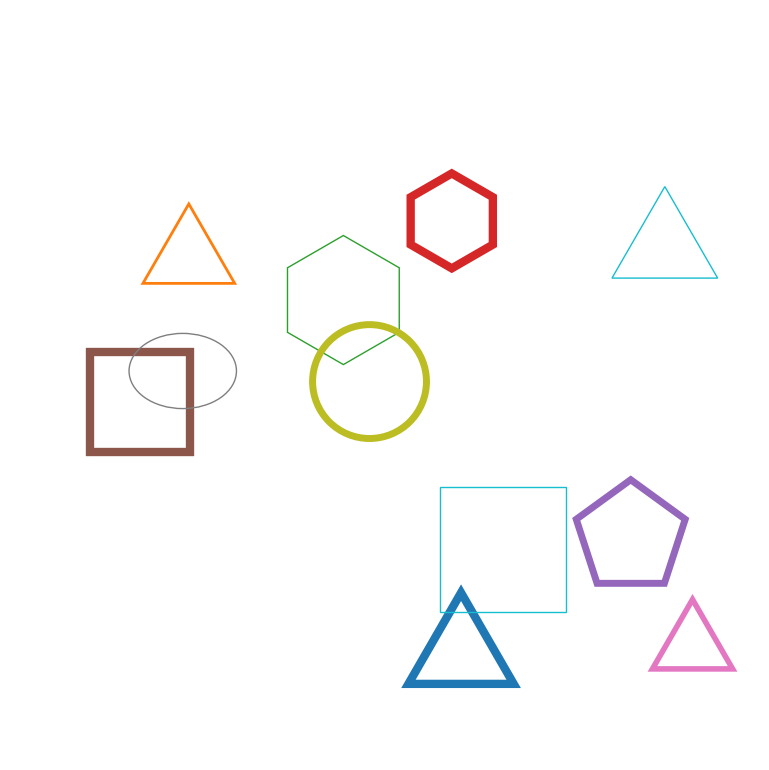[{"shape": "triangle", "thickness": 3, "radius": 0.39, "center": [0.599, 0.151]}, {"shape": "triangle", "thickness": 1, "radius": 0.34, "center": [0.245, 0.666]}, {"shape": "hexagon", "thickness": 0.5, "radius": 0.42, "center": [0.446, 0.61]}, {"shape": "hexagon", "thickness": 3, "radius": 0.31, "center": [0.587, 0.713]}, {"shape": "pentagon", "thickness": 2.5, "radius": 0.37, "center": [0.819, 0.303]}, {"shape": "square", "thickness": 3, "radius": 0.32, "center": [0.182, 0.478]}, {"shape": "triangle", "thickness": 2, "radius": 0.3, "center": [0.899, 0.161]}, {"shape": "oval", "thickness": 0.5, "radius": 0.35, "center": [0.237, 0.518]}, {"shape": "circle", "thickness": 2.5, "radius": 0.37, "center": [0.48, 0.504]}, {"shape": "square", "thickness": 0.5, "radius": 0.41, "center": [0.653, 0.286]}, {"shape": "triangle", "thickness": 0.5, "radius": 0.4, "center": [0.863, 0.678]}]